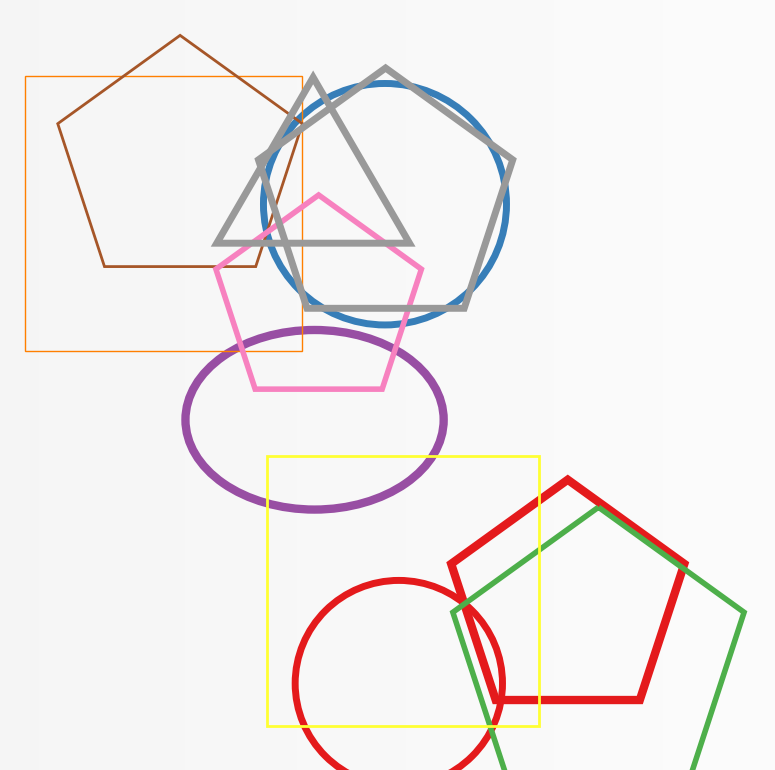[{"shape": "pentagon", "thickness": 3, "radius": 0.79, "center": [0.733, 0.219]}, {"shape": "circle", "thickness": 2.5, "radius": 0.67, "center": [0.515, 0.112]}, {"shape": "circle", "thickness": 2.5, "radius": 0.78, "center": [0.497, 0.735]}, {"shape": "pentagon", "thickness": 2, "radius": 0.99, "center": [0.772, 0.144]}, {"shape": "oval", "thickness": 3, "radius": 0.83, "center": [0.406, 0.455]}, {"shape": "square", "thickness": 0.5, "radius": 0.89, "center": [0.211, 0.723]}, {"shape": "square", "thickness": 1, "radius": 0.88, "center": [0.52, 0.233]}, {"shape": "pentagon", "thickness": 1, "radius": 0.83, "center": [0.232, 0.788]}, {"shape": "pentagon", "thickness": 2, "radius": 0.7, "center": [0.411, 0.607]}, {"shape": "triangle", "thickness": 2.5, "radius": 0.72, "center": [0.404, 0.756]}, {"shape": "pentagon", "thickness": 2.5, "radius": 0.86, "center": [0.498, 0.739]}]